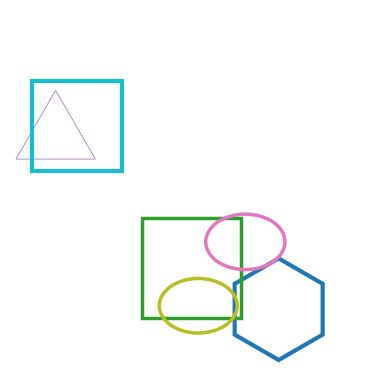[{"shape": "hexagon", "thickness": 3, "radius": 0.66, "center": [0.724, 0.197]}, {"shape": "square", "thickness": 2.5, "radius": 0.65, "center": [0.498, 0.304]}, {"shape": "triangle", "thickness": 0.5, "radius": 0.6, "center": [0.144, 0.646]}, {"shape": "oval", "thickness": 2.5, "radius": 0.51, "center": [0.637, 0.372]}, {"shape": "oval", "thickness": 2.5, "radius": 0.51, "center": [0.515, 0.206]}, {"shape": "square", "thickness": 3, "radius": 0.58, "center": [0.199, 0.672]}]